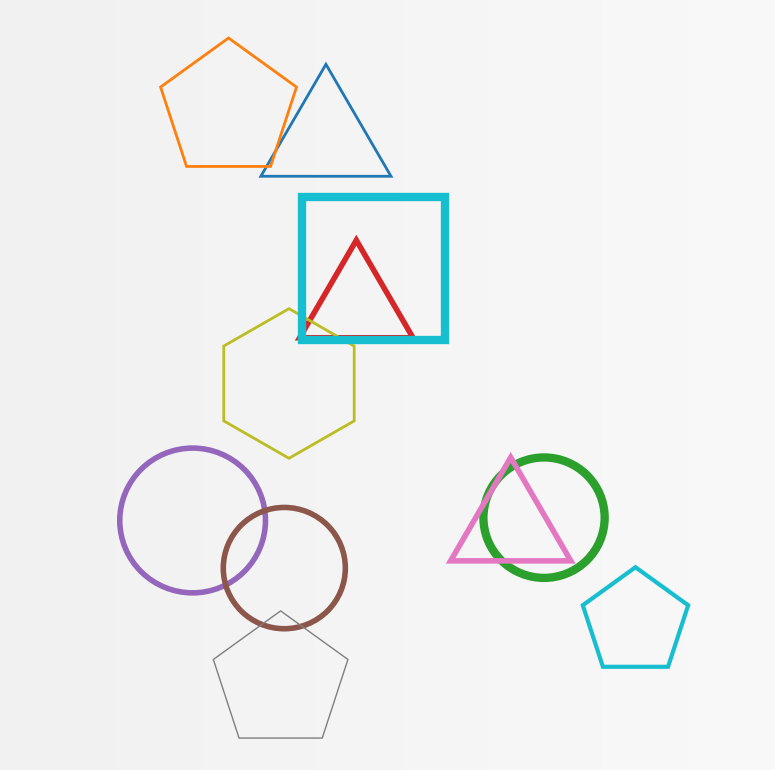[{"shape": "triangle", "thickness": 1, "radius": 0.48, "center": [0.421, 0.82]}, {"shape": "pentagon", "thickness": 1, "radius": 0.46, "center": [0.295, 0.858]}, {"shape": "circle", "thickness": 3, "radius": 0.39, "center": [0.702, 0.328]}, {"shape": "triangle", "thickness": 2, "radius": 0.42, "center": [0.46, 0.604]}, {"shape": "circle", "thickness": 2, "radius": 0.47, "center": [0.249, 0.324]}, {"shape": "circle", "thickness": 2, "radius": 0.39, "center": [0.367, 0.262]}, {"shape": "triangle", "thickness": 2, "radius": 0.45, "center": [0.659, 0.316]}, {"shape": "pentagon", "thickness": 0.5, "radius": 0.46, "center": [0.362, 0.115]}, {"shape": "hexagon", "thickness": 1, "radius": 0.49, "center": [0.373, 0.502]}, {"shape": "square", "thickness": 3, "radius": 0.46, "center": [0.482, 0.652]}, {"shape": "pentagon", "thickness": 1.5, "radius": 0.36, "center": [0.82, 0.192]}]